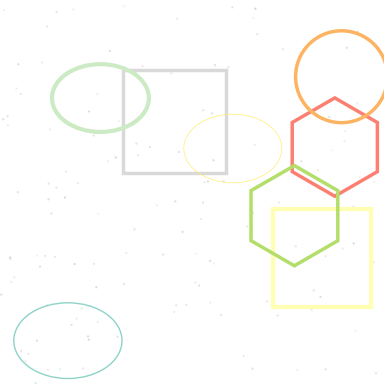[{"shape": "oval", "thickness": 1, "radius": 0.7, "center": [0.176, 0.115]}, {"shape": "square", "thickness": 3, "radius": 0.64, "center": [0.837, 0.33]}, {"shape": "hexagon", "thickness": 2.5, "radius": 0.64, "center": [0.87, 0.618]}, {"shape": "circle", "thickness": 2.5, "radius": 0.6, "center": [0.887, 0.801]}, {"shape": "hexagon", "thickness": 2.5, "radius": 0.65, "center": [0.765, 0.44]}, {"shape": "square", "thickness": 2.5, "radius": 0.67, "center": [0.454, 0.685]}, {"shape": "oval", "thickness": 3, "radius": 0.63, "center": [0.261, 0.745]}, {"shape": "oval", "thickness": 0.5, "radius": 0.64, "center": [0.605, 0.614]}]